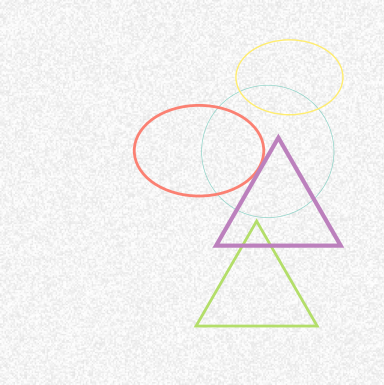[{"shape": "circle", "thickness": 0.5, "radius": 0.86, "center": [0.696, 0.607]}, {"shape": "oval", "thickness": 2, "radius": 0.84, "center": [0.517, 0.609]}, {"shape": "triangle", "thickness": 2, "radius": 0.91, "center": [0.667, 0.244]}, {"shape": "triangle", "thickness": 3, "radius": 0.93, "center": [0.723, 0.455]}, {"shape": "oval", "thickness": 1, "radius": 0.69, "center": [0.752, 0.799]}]